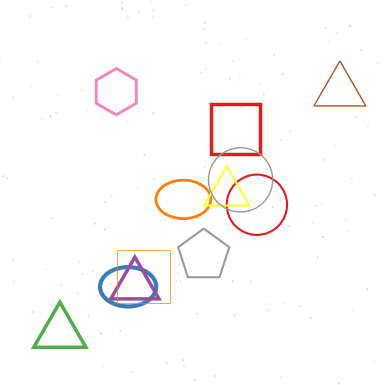[{"shape": "circle", "thickness": 1.5, "radius": 0.39, "center": [0.667, 0.468]}, {"shape": "square", "thickness": 2.5, "radius": 0.32, "center": [0.611, 0.665]}, {"shape": "oval", "thickness": 3, "radius": 0.36, "center": [0.333, 0.255]}, {"shape": "triangle", "thickness": 2.5, "radius": 0.39, "center": [0.155, 0.137]}, {"shape": "triangle", "thickness": 2.5, "radius": 0.36, "center": [0.35, 0.26]}, {"shape": "oval", "thickness": 2, "radius": 0.36, "center": [0.476, 0.482]}, {"shape": "square", "thickness": 0.5, "radius": 0.34, "center": [0.373, 0.282]}, {"shape": "triangle", "thickness": 1.5, "radius": 0.34, "center": [0.589, 0.5]}, {"shape": "triangle", "thickness": 1, "radius": 0.39, "center": [0.883, 0.764]}, {"shape": "hexagon", "thickness": 2, "radius": 0.3, "center": [0.302, 0.762]}, {"shape": "pentagon", "thickness": 1.5, "radius": 0.35, "center": [0.529, 0.336]}, {"shape": "circle", "thickness": 1, "radius": 0.42, "center": [0.625, 0.533]}]